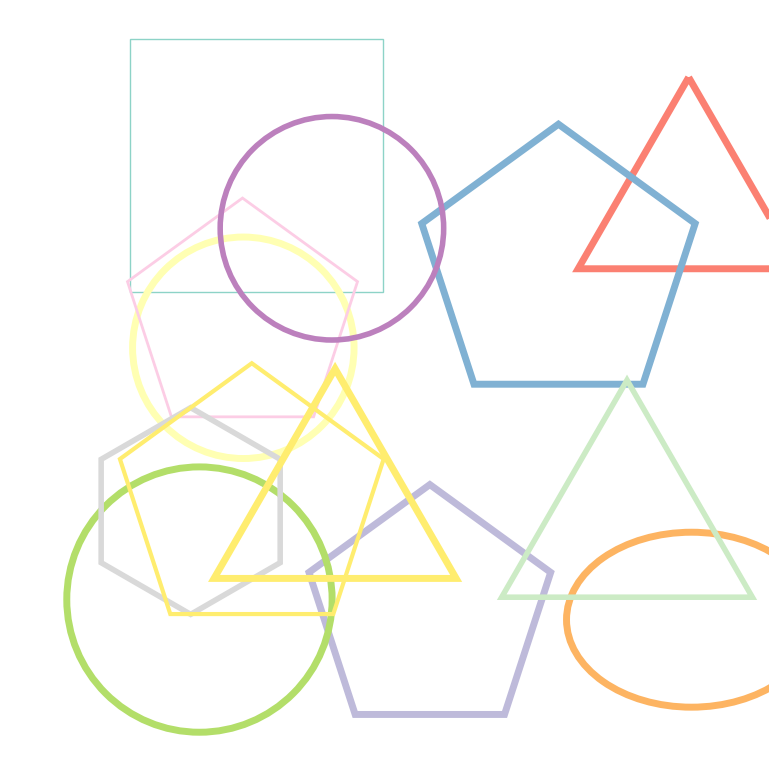[{"shape": "square", "thickness": 0.5, "radius": 0.82, "center": [0.333, 0.785]}, {"shape": "circle", "thickness": 2.5, "radius": 0.72, "center": [0.316, 0.548]}, {"shape": "pentagon", "thickness": 2.5, "radius": 0.83, "center": [0.558, 0.206]}, {"shape": "triangle", "thickness": 2.5, "radius": 0.83, "center": [0.894, 0.734]}, {"shape": "pentagon", "thickness": 2.5, "radius": 0.93, "center": [0.725, 0.652]}, {"shape": "oval", "thickness": 2.5, "radius": 0.81, "center": [0.898, 0.195]}, {"shape": "circle", "thickness": 2.5, "radius": 0.86, "center": [0.259, 0.221]}, {"shape": "pentagon", "thickness": 1, "radius": 0.79, "center": [0.315, 0.586]}, {"shape": "hexagon", "thickness": 2, "radius": 0.67, "center": [0.248, 0.336]}, {"shape": "circle", "thickness": 2, "radius": 0.73, "center": [0.431, 0.704]}, {"shape": "triangle", "thickness": 2, "radius": 0.94, "center": [0.814, 0.318]}, {"shape": "pentagon", "thickness": 1.5, "radius": 0.9, "center": [0.327, 0.348]}, {"shape": "triangle", "thickness": 2.5, "radius": 0.91, "center": [0.435, 0.34]}]